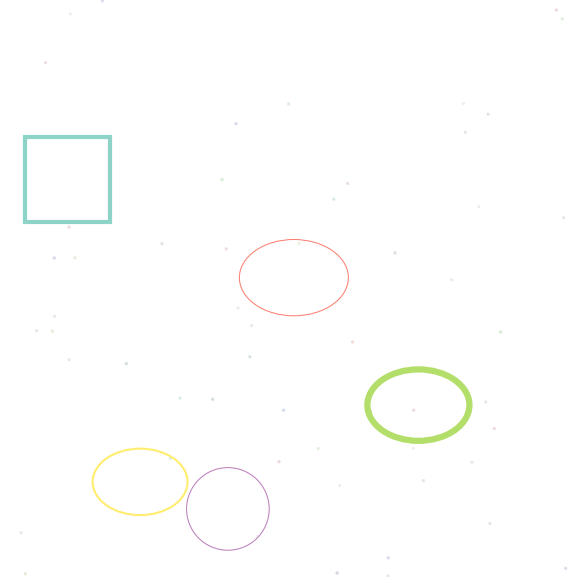[{"shape": "square", "thickness": 2, "radius": 0.37, "center": [0.117, 0.688]}, {"shape": "oval", "thickness": 0.5, "radius": 0.47, "center": [0.509, 0.518]}, {"shape": "oval", "thickness": 3, "radius": 0.44, "center": [0.724, 0.298]}, {"shape": "circle", "thickness": 0.5, "radius": 0.36, "center": [0.395, 0.118]}, {"shape": "oval", "thickness": 1, "radius": 0.41, "center": [0.243, 0.165]}]